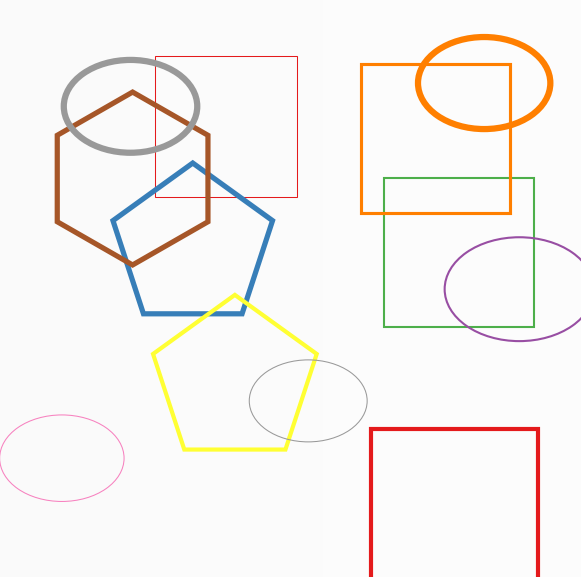[{"shape": "square", "thickness": 0.5, "radius": 0.61, "center": [0.389, 0.781]}, {"shape": "square", "thickness": 2, "radius": 0.72, "center": [0.781, 0.113]}, {"shape": "pentagon", "thickness": 2.5, "radius": 0.72, "center": [0.332, 0.573]}, {"shape": "square", "thickness": 1, "radius": 0.65, "center": [0.79, 0.562]}, {"shape": "oval", "thickness": 1, "radius": 0.64, "center": [0.893, 0.498]}, {"shape": "square", "thickness": 1.5, "radius": 0.64, "center": [0.749, 0.759]}, {"shape": "oval", "thickness": 3, "radius": 0.57, "center": [0.833, 0.855]}, {"shape": "pentagon", "thickness": 2, "radius": 0.74, "center": [0.404, 0.34]}, {"shape": "hexagon", "thickness": 2.5, "radius": 0.75, "center": [0.228, 0.69]}, {"shape": "oval", "thickness": 0.5, "radius": 0.54, "center": [0.106, 0.206]}, {"shape": "oval", "thickness": 3, "radius": 0.57, "center": [0.225, 0.815]}, {"shape": "oval", "thickness": 0.5, "radius": 0.51, "center": [0.53, 0.305]}]